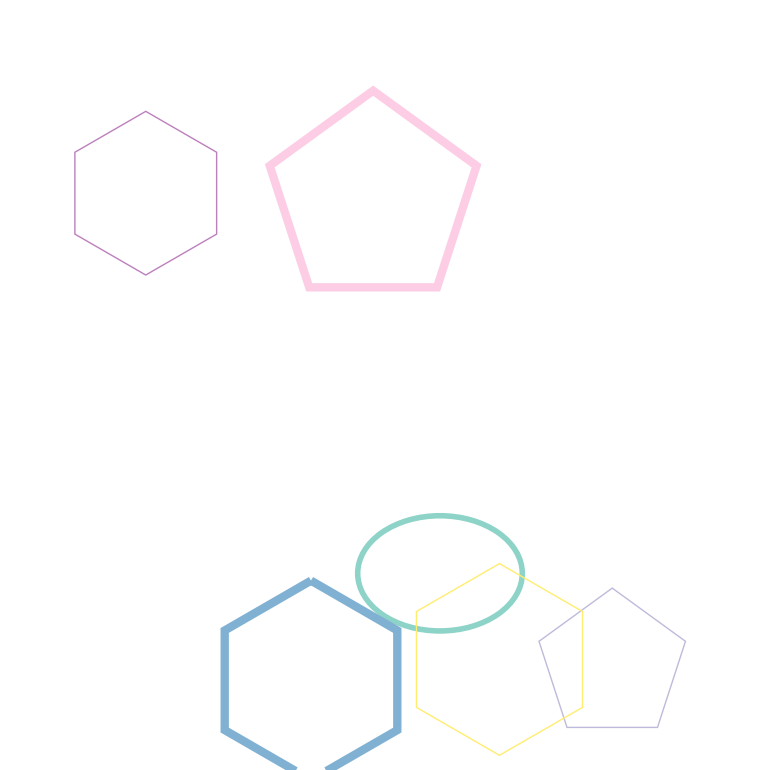[{"shape": "oval", "thickness": 2, "radius": 0.53, "center": [0.571, 0.255]}, {"shape": "pentagon", "thickness": 0.5, "radius": 0.5, "center": [0.795, 0.136]}, {"shape": "hexagon", "thickness": 3, "radius": 0.65, "center": [0.404, 0.117]}, {"shape": "pentagon", "thickness": 3, "radius": 0.71, "center": [0.485, 0.741]}, {"shape": "hexagon", "thickness": 0.5, "radius": 0.53, "center": [0.189, 0.749]}, {"shape": "hexagon", "thickness": 0.5, "radius": 0.62, "center": [0.649, 0.144]}]